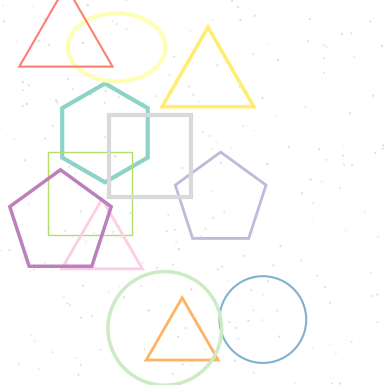[{"shape": "hexagon", "thickness": 3, "radius": 0.64, "center": [0.273, 0.655]}, {"shape": "oval", "thickness": 3, "radius": 0.63, "center": [0.303, 0.877]}, {"shape": "pentagon", "thickness": 2, "radius": 0.62, "center": [0.573, 0.481]}, {"shape": "triangle", "thickness": 1.5, "radius": 0.7, "center": [0.171, 0.897]}, {"shape": "circle", "thickness": 1.5, "radius": 0.56, "center": [0.683, 0.17]}, {"shape": "triangle", "thickness": 2, "radius": 0.54, "center": [0.473, 0.119]}, {"shape": "square", "thickness": 1, "radius": 0.54, "center": [0.233, 0.498]}, {"shape": "triangle", "thickness": 2, "radius": 0.6, "center": [0.265, 0.362]}, {"shape": "square", "thickness": 3, "radius": 0.53, "center": [0.389, 0.595]}, {"shape": "pentagon", "thickness": 2.5, "radius": 0.69, "center": [0.157, 0.42]}, {"shape": "circle", "thickness": 2.5, "radius": 0.74, "center": [0.428, 0.147]}, {"shape": "triangle", "thickness": 2.5, "radius": 0.69, "center": [0.54, 0.792]}]